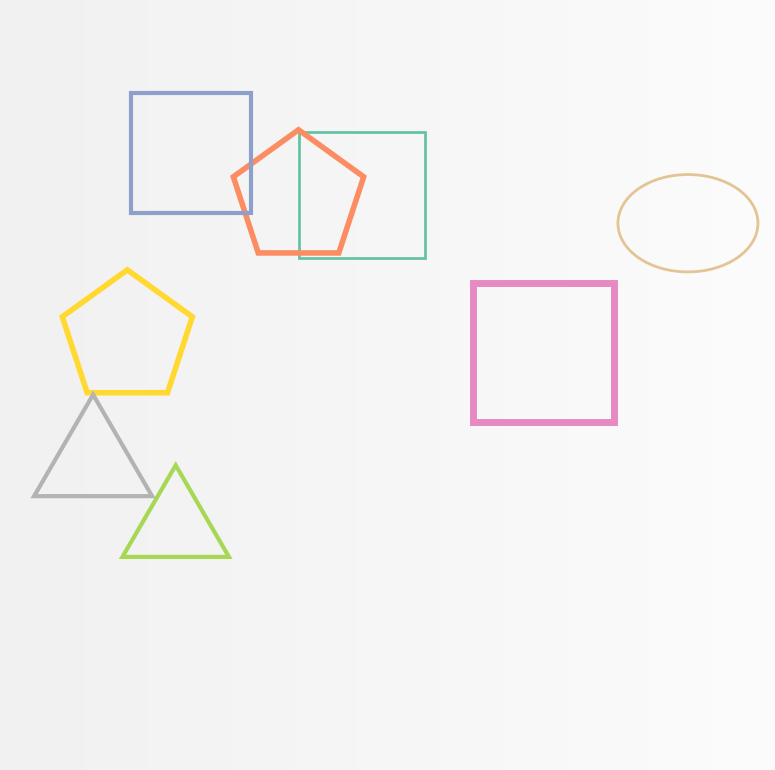[{"shape": "square", "thickness": 1, "radius": 0.41, "center": [0.467, 0.747]}, {"shape": "pentagon", "thickness": 2, "radius": 0.44, "center": [0.385, 0.743]}, {"shape": "square", "thickness": 1.5, "radius": 0.39, "center": [0.246, 0.802]}, {"shape": "square", "thickness": 2.5, "radius": 0.45, "center": [0.701, 0.542]}, {"shape": "triangle", "thickness": 1.5, "radius": 0.4, "center": [0.227, 0.316]}, {"shape": "pentagon", "thickness": 2, "radius": 0.44, "center": [0.164, 0.561]}, {"shape": "oval", "thickness": 1, "radius": 0.45, "center": [0.888, 0.71]}, {"shape": "triangle", "thickness": 1.5, "radius": 0.44, "center": [0.12, 0.4]}]